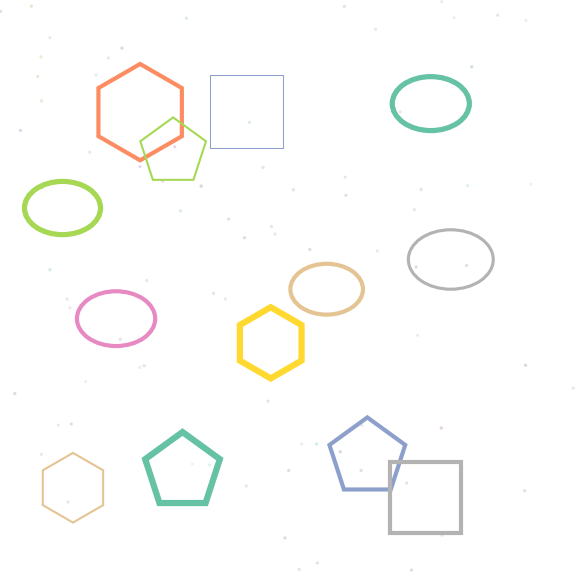[{"shape": "pentagon", "thickness": 3, "radius": 0.34, "center": [0.316, 0.183]}, {"shape": "oval", "thickness": 2.5, "radius": 0.33, "center": [0.746, 0.82]}, {"shape": "hexagon", "thickness": 2, "radius": 0.42, "center": [0.243, 0.805]}, {"shape": "square", "thickness": 0.5, "radius": 0.32, "center": [0.427, 0.807]}, {"shape": "pentagon", "thickness": 2, "radius": 0.34, "center": [0.636, 0.207]}, {"shape": "oval", "thickness": 2, "radius": 0.34, "center": [0.201, 0.447]}, {"shape": "pentagon", "thickness": 1, "radius": 0.3, "center": [0.3, 0.736]}, {"shape": "oval", "thickness": 2.5, "radius": 0.33, "center": [0.108, 0.639]}, {"shape": "hexagon", "thickness": 3, "radius": 0.31, "center": [0.469, 0.406]}, {"shape": "hexagon", "thickness": 1, "radius": 0.3, "center": [0.126, 0.155]}, {"shape": "oval", "thickness": 2, "radius": 0.31, "center": [0.566, 0.498]}, {"shape": "oval", "thickness": 1.5, "radius": 0.37, "center": [0.781, 0.55]}, {"shape": "square", "thickness": 2, "radius": 0.31, "center": [0.737, 0.137]}]